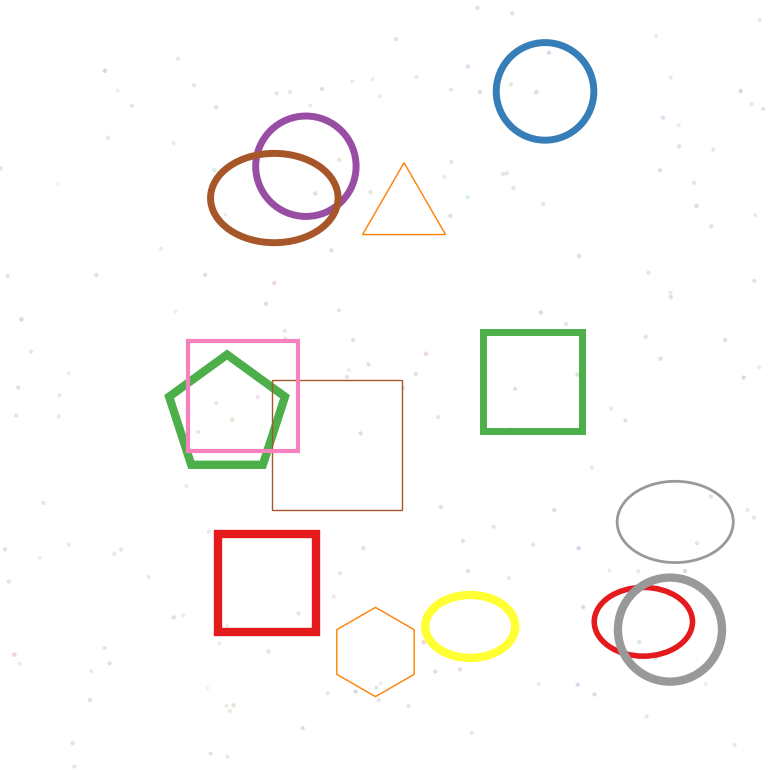[{"shape": "square", "thickness": 3, "radius": 0.32, "center": [0.346, 0.243]}, {"shape": "oval", "thickness": 2, "radius": 0.32, "center": [0.836, 0.193]}, {"shape": "circle", "thickness": 2.5, "radius": 0.32, "center": [0.708, 0.881]}, {"shape": "pentagon", "thickness": 3, "radius": 0.4, "center": [0.295, 0.46]}, {"shape": "square", "thickness": 2.5, "radius": 0.32, "center": [0.692, 0.504]}, {"shape": "circle", "thickness": 2.5, "radius": 0.33, "center": [0.397, 0.784]}, {"shape": "triangle", "thickness": 0.5, "radius": 0.31, "center": [0.525, 0.726]}, {"shape": "hexagon", "thickness": 0.5, "radius": 0.29, "center": [0.488, 0.153]}, {"shape": "oval", "thickness": 3, "radius": 0.29, "center": [0.611, 0.186]}, {"shape": "square", "thickness": 0.5, "radius": 0.42, "center": [0.437, 0.422]}, {"shape": "oval", "thickness": 2.5, "radius": 0.41, "center": [0.356, 0.743]}, {"shape": "square", "thickness": 1.5, "radius": 0.36, "center": [0.316, 0.486]}, {"shape": "oval", "thickness": 1, "radius": 0.38, "center": [0.877, 0.322]}, {"shape": "circle", "thickness": 3, "radius": 0.34, "center": [0.87, 0.182]}]